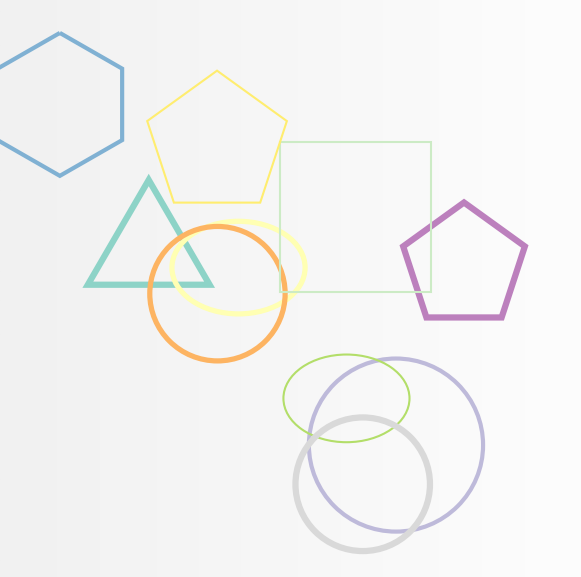[{"shape": "triangle", "thickness": 3, "radius": 0.6, "center": [0.256, 0.567]}, {"shape": "oval", "thickness": 2.5, "radius": 0.57, "center": [0.41, 0.536]}, {"shape": "circle", "thickness": 2, "radius": 0.75, "center": [0.681, 0.228]}, {"shape": "hexagon", "thickness": 2, "radius": 0.62, "center": [0.103, 0.818]}, {"shape": "circle", "thickness": 2.5, "radius": 0.58, "center": [0.374, 0.491]}, {"shape": "oval", "thickness": 1, "radius": 0.54, "center": [0.596, 0.309]}, {"shape": "circle", "thickness": 3, "radius": 0.58, "center": [0.624, 0.161]}, {"shape": "pentagon", "thickness": 3, "radius": 0.55, "center": [0.798, 0.538]}, {"shape": "square", "thickness": 1, "radius": 0.65, "center": [0.612, 0.623]}, {"shape": "pentagon", "thickness": 1, "radius": 0.63, "center": [0.373, 0.75]}]